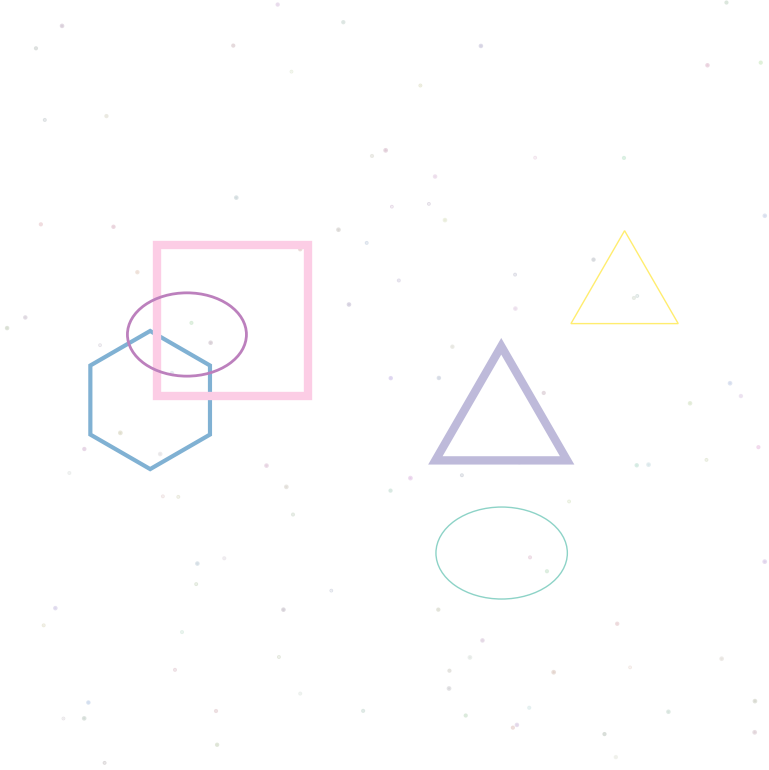[{"shape": "oval", "thickness": 0.5, "radius": 0.43, "center": [0.651, 0.282]}, {"shape": "triangle", "thickness": 3, "radius": 0.49, "center": [0.651, 0.451]}, {"shape": "hexagon", "thickness": 1.5, "radius": 0.45, "center": [0.195, 0.48]}, {"shape": "square", "thickness": 3, "radius": 0.49, "center": [0.302, 0.583]}, {"shape": "oval", "thickness": 1, "radius": 0.39, "center": [0.243, 0.566]}, {"shape": "triangle", "thickness": 0.5, "radius": 0.4, "center": [0.811, 0.62]}]